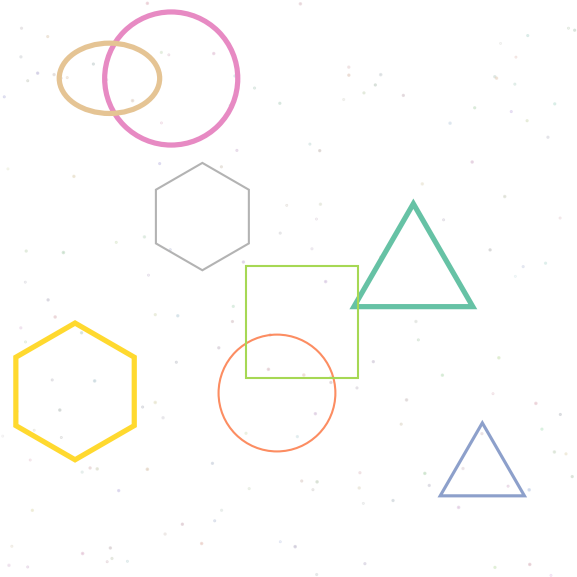[{"shape": "triangle", "thickness": 2.5, "radius": 0.59, "center": [0.716, 0.528]}, {"shape": "circle", "thickness": 1, "radius": 0.51, "center": [0.48, 0.319]}, {"shape": "triangle", "thickness": 1.5, "radius": 0.42, "center": [0.835, 0.183]}, {"shape": "circle", "thickness": 2.5, "radius": 0.58, "center": [0.296, 0.863]}, {"shape": "square", "thickness": 1, "radius": 0.48, "center": [0.523, 0.442]}, {"shape": "hexagon", "thickness": 2.5, "radius": 0.59, "center": [0.13, 0.321]}, {"shape": "oval", "thickness": 2.5, "radius": 0.43, "center": [0.19, 0.864]}, {"shape": "hexagon", "thickness": 1, "radius": 0.46, "center": [0.35, 0.624]}]